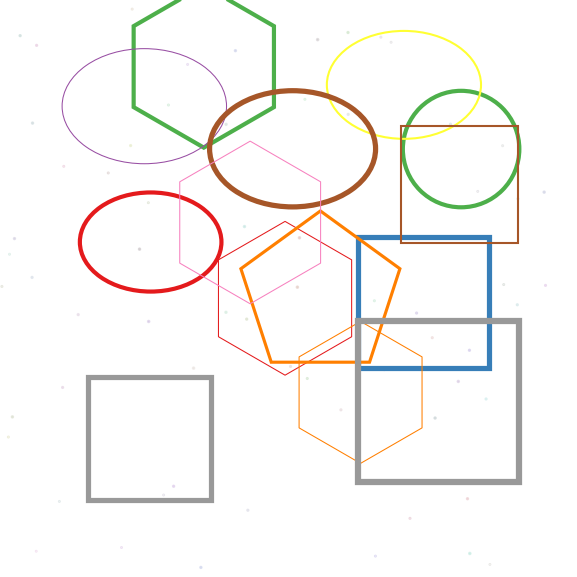[{"shape": "hexagon", "thickness": 0.5, "radius": 0.67, "center": [0.494, 0.483]}, {"shape": "oval", "thickness": 2, "radius": 0.61, "center": [0.261, 0.58]}, {"shape": "square", "thickness": 2.5, "radius": 0.57, "center": [0.734, 0.476]}, {"shape": "circle", "thickness": 2, "radius": 0.5, "center": [0.798, 0.741]}, {"shape": "hexagon", "thickness": 2, "radius": 0.7, "center": [0.353, 0.884]}, {"shape": "oval", "thickness": 0.5, "radius": 0.71, "center": [0.25, 0.815]}, {"shape": "pentagon", "thickness": 1.5, "radius": 0.72, "center": [0.555, 0.489]}, {"shape": "hexagon", "thickness": 0.5, "radius": 0.61, "center": [0.624, 0.32]}, {"shape": "oval", "thickness": 1, "radius": 0.67, "center": [0.699, 0.852]}, {"shape": "square", "thickness": 1, "radius": 0.5, "center": [0.795, 0.68]}, {"shape": "oval", "thickness": 2.5, "radius": 0.72, "center": [0.507, 0.741]}, {"shape": "hexagon", "thickness": 0.5, "radius": 0.7, "center": [0.433, 0.614]}, {"shape": "square", "thickness": 3, "radius": 0.7, "center": [0.76, 0.304]}, {"shape": "square", "thickness": 2.5, "radius": 0.53, "center": [0.26, 0.241]}]